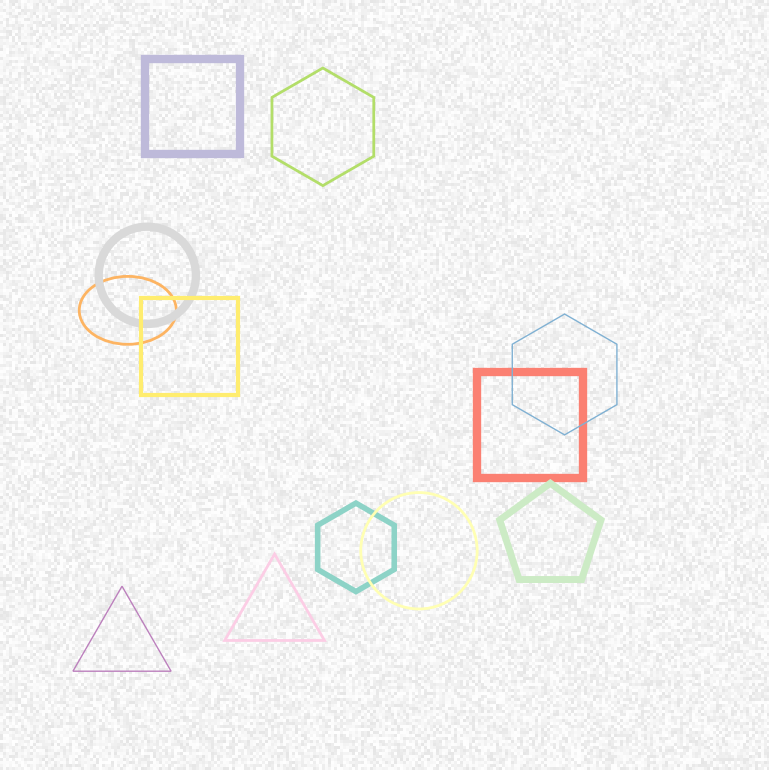[{"shape": "hexagon", "thickness": 2, "radius": 0.29, "center": [0.462, 0.289]}, {"shape": "circle", "thickness": 1, "radius": 0.38, "center": [0.544, 0.285]}, {"shape": "square", "thickness": 3, "radius": 0.31, "center": [0.25, 0.861]}, {"shape": "square", "thickness": 3, "radius": 0.34, "center": [0.689, 0.448]}, {"shape": "hexagon", "thickness": 0.5, "radius": 0.39, "center": [0.733, 0.514]}, {"shape": "oval", "thickness": 1, "radius": 0.32, "center": [0.166, 0.597]}, {"shape": "hexagon", "thickness": 1, "radius": 0.38, "center": [0.419, 0.835]}, {"shape": "triangle", "thickness": 1, "radius": 0.37, "center": [0.357, 0.206]}, {"shape": "circle", "thickness": 3, "radius": 0.32, "center": [0.191, 0.642]}, {"shape": "triangle", "thickness": 0.5, "radius": 0.37, "center": [0.158, 0.165]}, {"shape": "pentagon", "thickness": 2.5, "radius": 0.35, "center": [0.715, 0.303]}, {"shape": "square", "thickness": 1.5, "radius": 0.32, "center": [0.246, 0.551]}]